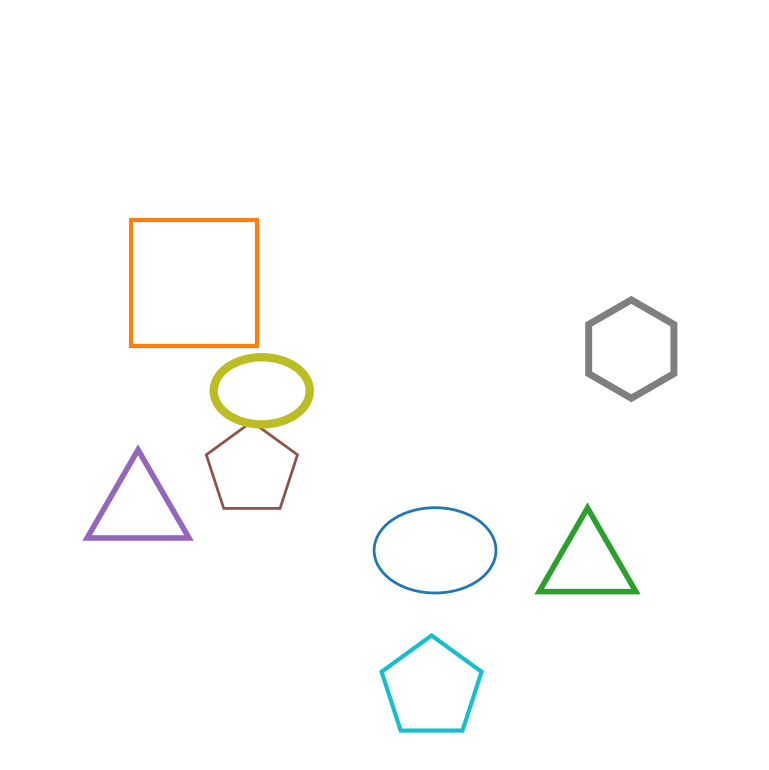[{"shape": "oval", "thickness": 1, "radius": 0.4, "center": [0.565, 0.285]}, {"shape": "square", "thickness": 1.5, "radius": 0.41, "center": [0.252, 0.632]}, {"shape": "triangle", "thickness": 2, "radius": 0.36, "center": [0.763, 0.268]}, {"shape": "triangle", "thickness": 2, "radius": 0.38, "center": [0.179, 0.34]}, {"shape": "pentagon", "thickness": 1, "radius": 0.31, "center": [0.327, 0.39]}, {"shape": "hexagon", "thickness": 2.5, "radius": 0.32, "center": [0.82, 0.547]}, {"shape": "oval", "thickness": 3, "radius": 0.31, "center": [0.34, 0.492]}, {"shape": "pentagon", "thickness": 1.5, "radius": 0.34, "center": [0.56, 0.106]}]